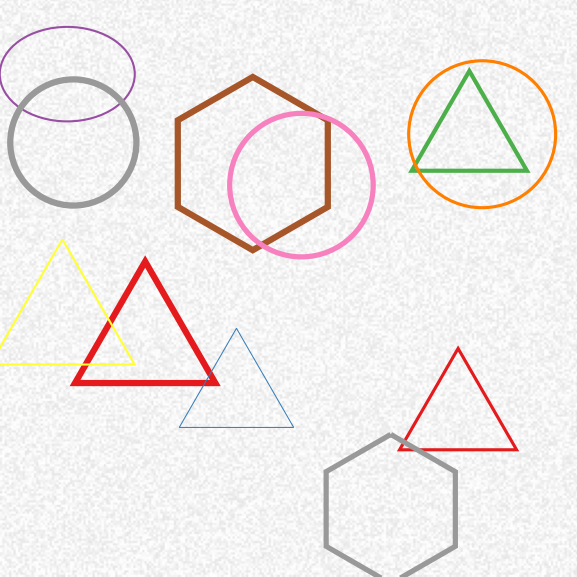[{"shape": "triangle", "thickness": 3, "radius": 0.7, "center": [0.251, 0.406]}, {"shape": "triangle", "thickness": 1.5, "radius": 0.58, "center": [0.793, 0.279]}, {"shape": "triangle", "thickness": 0.5, "radius": 0.57, "center": [0.409, 0.316]}, {"shape": "triangle", "thickness": 2, "radius": 0.58, "center": [0.813, 0.761]}, {"shape": "oval", "thickness": 1, "radius": 0.58, "center": [0.116, 0.871]}, {"shape": "circle", "thickness": 1.5, "radius": 0.64, "center": [0.835, 0.767]}, {"shape": "triangle", "thickness": 1, "radius": 0.72, "center": [0.108, 0.44]}, {"shape": "hexagon", "thickness": 3, "radius": 0.75, "center": [0.438, 0.716]}, {"shape": "circle", "thickness": 2.5, "radius": 0.62, "center": [0.522, 0.679]}, {"shape": "hexagon", "thickness": 2.5, "radius": 0.65, "center": [0.677, 0.118]}, {"shape": "circle", "thickness": 3, "radius": 0.55, "center": [0.127, 0.752]}]